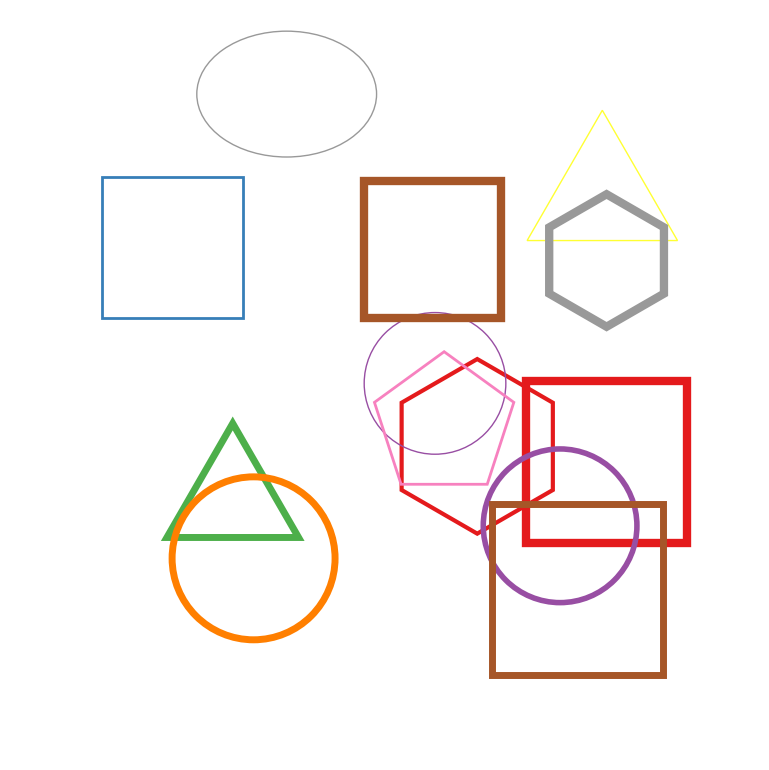[{"shape": "square", "thickness": 3, "radius": 0.52, "center": [0.787, 0.4]}, {"shape": "hexagon", "thickness": 1.5, "radius": 0.57, "center": [0.62, 0.42]}, {"shape": "square", "thickness": 1, "radius": 0.46, "center": [0.224, 0.678]}, {"shape": "triangle", "thickness": 2.5, "radius": 0.49, "center": [0.302, 0.351]}, {"shape": "circle", "thickness": 0.5, "radius": 0.46, "center": [0.565, 0.502]}, {"shape": "circle", "thickness": 2, "radius": 0.5, "center": [0.727, 0.317]}, {"shape": "circle", "thickness": 2.5, "radius": 0.53, "center": [0.329, 0.275]}, {"shape": "triangle", "thickness": 0.5, "radius": 0.56, "center": [0.782, 0.744]}, {"shape": "square", "thickness": 2.5, "radius": 0.56, "center": [0.75, 0.234]}, {"shape": "square", "thickness": 3, "radius": 0.45, "center": [0.561, 0.676]}, {"shape": "pentagon", "thickness": 1, "radius": 0.48, "center": [0.577, 0.448]}, {"shape": "oval", "thickness": 0.5, "radius": 0.58, "center": [0.372, 0.878]}, {"shape": "hexagon", "thickness": 3, "radius": 0.43, "center": [0.788, 0.662]}]